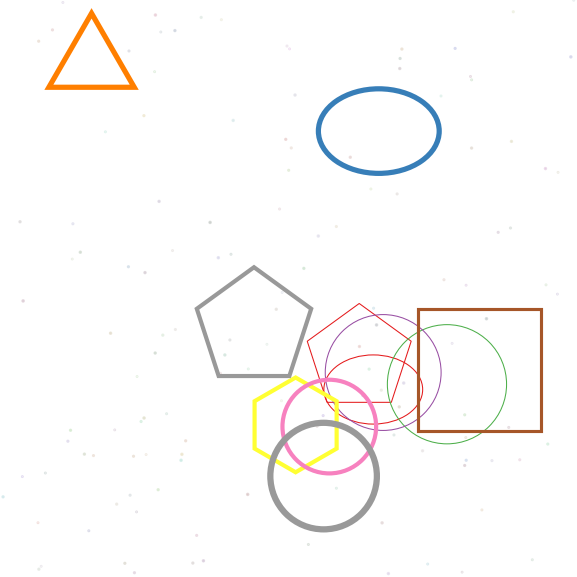[{"shape": "oval", "thickness": 0.5, "radius": 0.43, "center": [0.646, 0.325]}, {"shape": "pentagon", "thickness": 0.5, "radius": 0.47, "center": [0.622, 0.379]}, {"shape": "oval", "thickness": 2.5, "radius": 0.52, "center": [0.656, 0.772]}, {"shape": "circle", "thickness": 0.5, "radius": 0.52, "center": [0.774, 0.334]}, {"shape": "circle", "thickness": 0.5, "radius": 0.5, "center": [0.664, 0.354]}, {"shape": "triangle", "thickness": 2.5, "radius": 0.43, "center": [0.159, 0.891]}, {"shape": "hexagon", "thickness": 2, "radius": 0.41, "center": [0.512, 0.263]}, {"shape": "square", "thickness": 1.5, "radius": 0.53, "center": [0.83, 0.359]}, {"shape": "circle", "thickness": 2, "radius": 0.41, "center": [0.57, 0.26]}, {"shape": "pentagon", "thickness": 2, "radius": 0.52, "center": [0.44, 0.432]}, {"shape": "circle", "thickness": 3, "radius": 0.46, "center": [0.56, 0.175]}]